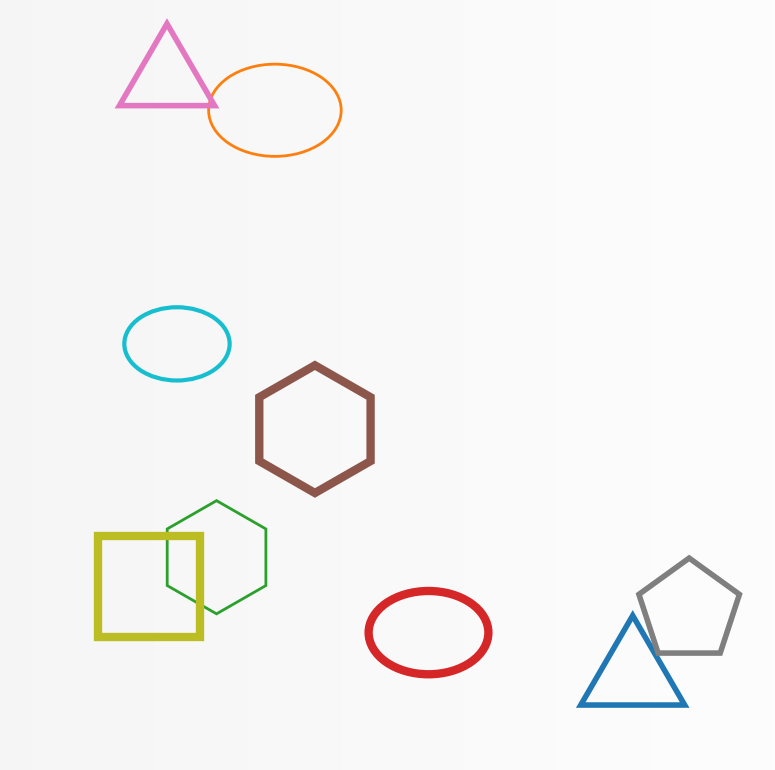[{"shape": "triangle", "thickness": 2, "radius": 0.39, "center": [0.816, 0.123]}, {"shape": "oval", "thickness": 1, "radius": 0.43, "center": [0.355, 0.857]}, {"shape": "hexagon", "thickness": 1, "radius": 0.37, "center": [0.279, 0.276]}, {"shape": "oval", "thickness": 3, "radius": 0.39, "center": [0.553, 0.178]}, {"shape": "hexagon", "thickness": 3, "radius": 0.41, "center": [0.406, 0.443]}, {"shape": "triangle", "thickness": 2, "radius": 0.35, "center": [0.215, 0.898]}, {"shape": "pentagon", "thickness": 2, "radius": 0.34, "center": [0.889, 0.207]}, {"shape": "square", "thickness": 3, "radius": 0.33, "center": [0.192, 0.238]}, {"shape": "oval", "thickness": 1.5, "radius": 0.34, "center": [0.228, 0.553]}]